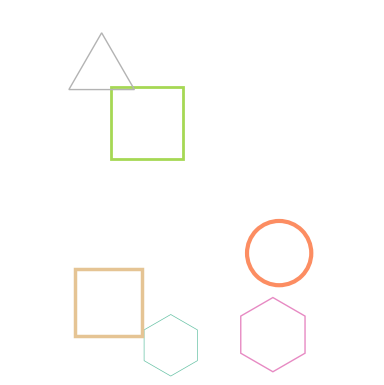[{"shape": "hexagon", "thickness": 0.5, "radius": 0.4, "center": [0.444, 0.103]}, {"shape": "circle", "thickness": 3, "radius": 0.42, "center": [0.725, 0.343]}, {"shape": "hexagon", "thickness": 1, "radius": 0.48, "center": [0.709, 0.131]}, {"shape": "square", "thickness": 2, "radius": 0.47, "center": [0.382, 0.68]}, {"shape": "square", "thickness": 2.5, "radius": 0.44, "center": [0.281, 0.213]}, {"shape": "triangle", "thickness": 1, "radius": 0.49, "center": [0.264, 0.816]}]